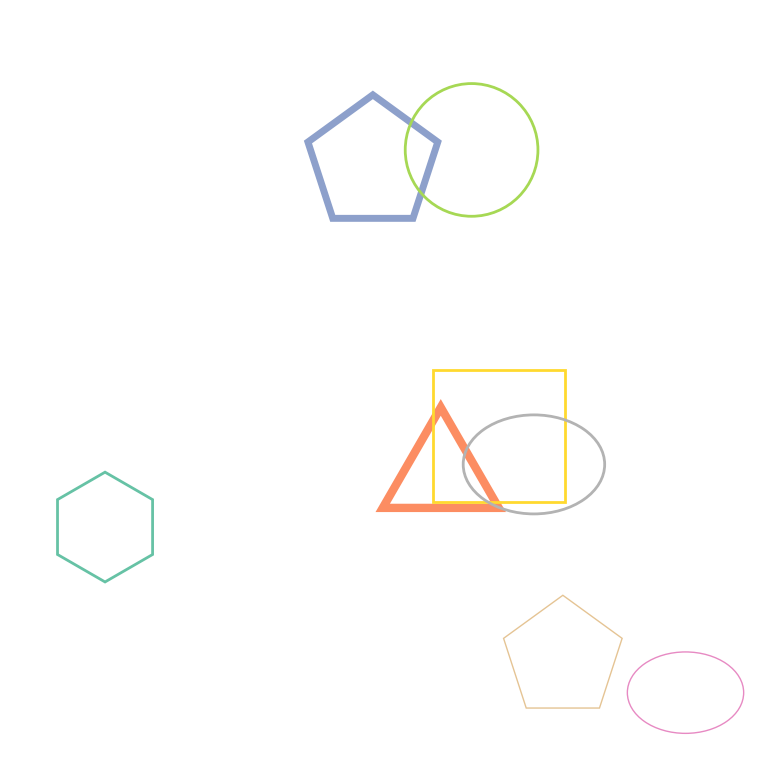[{"shape": "hexagon", "thickness": 1, "radius": 0.36, "center": [0.136, 0.316]}, {"shape": "triangle", "thickness": 3, "radius": 0.44, "center": [0.572, 0.384]}, {"shape": "pentagon", "thickness": 2.5, "radius": 0.44, "center": [0.484, 0.788]}, {"shape": "oval", "thickness": 0.5, "radius": 0.38, "center": [0.89, 0.1]}, {"shape": "circle", "thickness": 1, "radius": 0.43, "center": [0.612, 0.805]}, {"shape": "square", "thickness": 1, "radius": 0.43, "center": [0.648, 0.434]}, {"shape": "pentagon", "thickness": 0.5, "radius": 0.4, "center": [0.731, 0.146]}, {"shape": "oval", "thickness": 1, "radius": 0.46, "center": [0.693, 0.397]}]